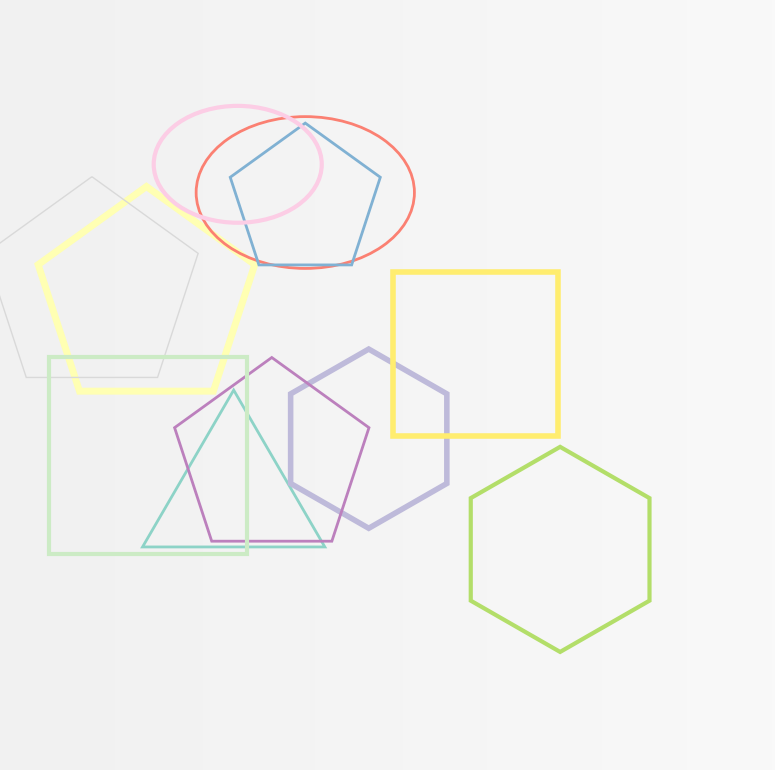[{"shape": "triangle", "thickness": 1, "radius": 0.68, "center": [0.302, 0.358]}, {"shape": "pentagon", "thickness": 2.5, "radius": 0.73, "center": [0.189, 0.611]}, {"shape": "hexagon", "thickness": 2, "radius": 0.58, "center": [0.476, 0.43]}, {"shape": "oval", "thickness": 1, "radius": 0.7, "center": [0.394, 0.75]}, {"shape": "pentagon", "thickness": 1, "radius": 0.51, "center": [0.394, 0.738]}, {"shape": "hexagon", "thickness": 1.5, "radius": 0.67, "center": [0.723, 0.287]}, {"shape": "oval", "thickness": 1.5, "radius": 0.54, "center": [0.307, 0.787]}, {"shape": "pentagon", "thickness": 0.5, "radius": 0.72, "center": [0.119, 0.626]}, {"shape": "pentagon", "thickness": 1, "radius": 0.66, "center": [0.351, 0.404]}, {"shape": "square", "thickness": 1.5, "radius": 0.64, "center": [0.191, 0.408]}, {"shape": "square", "thickness": 2, "radius": 0.53, "center": [0.613, 0.54]}]